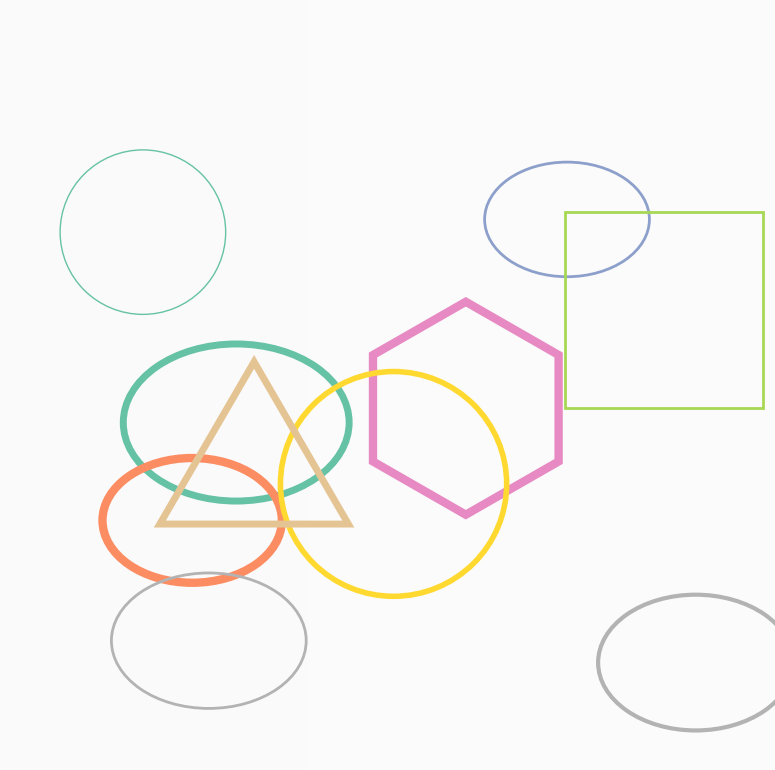[{"shape": "circle", "thickness": 0.5, "radius": 0.53, "center": [0.184, 0.699]}, {"shape": "oval", "thickness": 2.5, "radius": 0.73, "center": [0.305, 0.451]}, {"shape": "oval", "thickness": 3, "radius": 0.58, "center": [0.248, 0.324]}, {"shape": "oval", "thickness": 1, "radius": 0.53, "center": [0.732, 0.715]}, {"shape": "hexagon", "thickness": 3, "radius": 0.69, "center": [0.601, 0.47]}, {"shape": "square", "thickness": 1, "radius": 0.64, "center": [0.857, 0.598]}, {"shape": "circle", "thickness": 2, "radius": 0.73, "center": [0.508, 0.372]}, {"shape": "triangle", "thickness": 2.5, "radius": 0.7, "center": [0.328, 0.39]}, {"shape": "oval", "thickness": 1, "radius": 0.63, "center": [0.269, 0.168]}, {"shape": "oval", "thickness": 1.5, "radius": 0.63, "center": [0.898, 0.14]}]